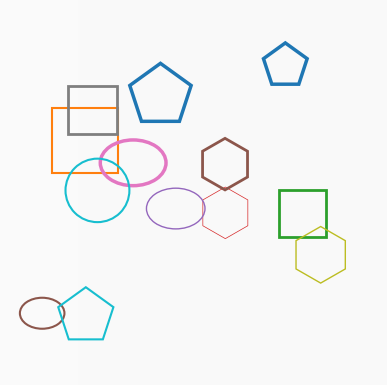[{"shape": "pentagon", "thickness": 2.5, "radius": 0.3, "center": [0.736, 0.829]}, {"shape": "pentagon", "thickness": 2.5, "radius": 0.42, "center": [0.414, 0.752]}, {"shape": "square", "thickness": 1.5, "radius": 0.42, "center": [0.22, 0.636]}, {"shape": "square", "thickness": 2, "radius": 0.3, "center": [0.779, 0.446]}, {"shape": "hexagon", "thickness": 0.5, "radius": 0.34, "center": [0.582, 0.447]}, {"shape": "oval", "thickness": 1, "radius": 0.38, "center": [0.453, 0.458]}, {"shape": "oval", "thickness": 1.5, "radius": 0.29, "center": [0.109, 0.186]}, {"shape": "hexagon", "thickness": 2, "radius": 0.33, "center": [0.581, 0.574]}, {"shape": "oval", "thickness": 2.5, "radius": 0.42, "center": [0.344, 0.577]}, {"shape": "square", "thickness": 2, "radius": 0.31, "center": [0.239, 0.714]}, {"shape": "hexagon", "thickness": 1, "radius": 0.37, "center": [0.828, 0.338]}, {"shape": "pentagon", "thickness": 1.5, "radius": 0.37, "center": [0.221, 0.179]}, {"shape": "circle", "thickness": 1.5, "radius": 0.41, "center": [0.251, 0.505]}]